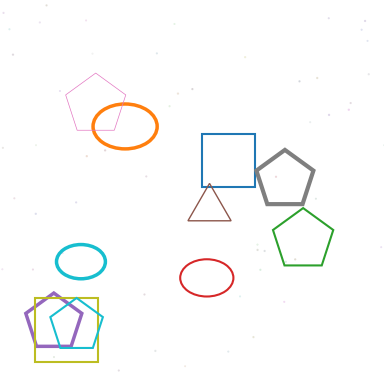[{"shape": "square", "thickness": 1.5, "radius": 0.34, "center": [0.593, 0.584]}, {"shape": "oval", "thickness": 2.5, "radius": 0.42, "center": [0.325, 0.672]}, {"shape": "pentagon", "thickness": 1.5, "radius": 0.41, "center": [0.787, 0.377]}, {"shape": "oval", "thickness": 1.5, "radius": 0.35, "center": [0.537, 0.278]}, {"shape": "pentagon", "thickness": 2.5, "radius": 0.38, "center": [0.14, 0.162]}, {"shape": "triangle", "thickness": 1, "radius": 0.32, "center": [0.544, 0.459]}, {"shape": "pentagon", "thickness": 0.5, "radius": 0.41, "center": [0.249, 0.728]}, {"shape": "pentagon", "thickness": 3, "radius": 0.39, "center": [0.74, 0.533]}, {"shape": "square", "thickness": 1.5, "radius": 0.41, "center": [0.172, 0.143]}, {"shape": "oval", "thickness": 2.5, "radius": 0.32, "center": [0.21, 0.32]}, {"shape": "pentagon", "thickness": 1.5, "radius": 0.36, "center": [0.199, 0.154]}]